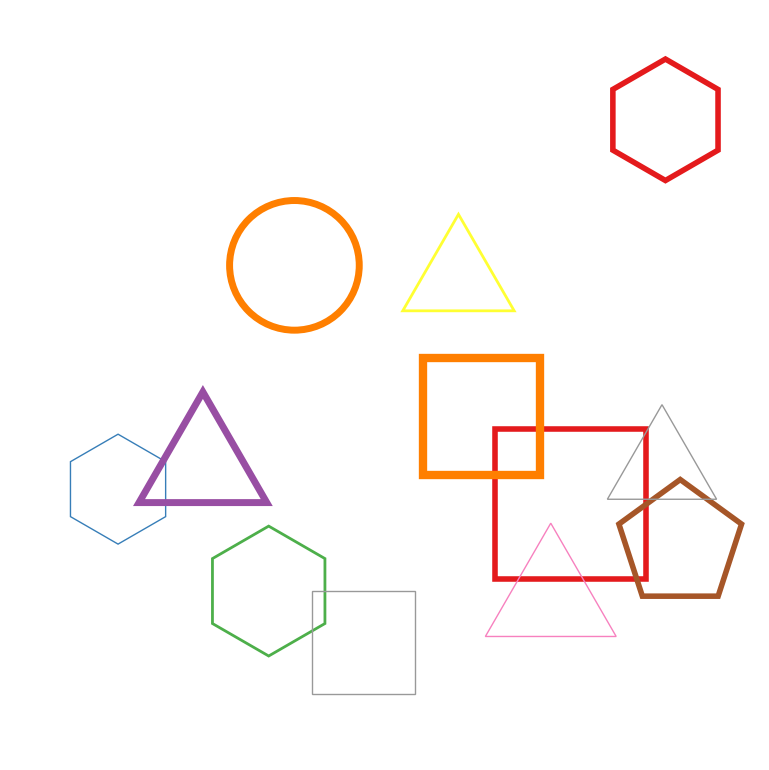[{"shape": "hexagon", "thickness": 2, "radius": 0.39, "center": [0.864, 0.844]}, {"shape": "square", "thickness": 2, "radius": 0.49, "center": [0.741, 0.346]}, {"shape": "hexagon", "thickness": 0.5, "radius": 0.36, "center": [0.153, 0.365]}, {"shape": "hexagon", "thickness": 1, "radius": 0.42, "center": [0.349, 0.232]}, {"shape": "triangle", "thickness": 2.5, "radius": 0.48, "center": [0.263, 0.395]}, {"shape": "square", "thickness": 3, "radius": 0.38, "center": [0.625, 0.459]}, {"shape": "circle", "thickness": 2.5, "radius": 0.42, "center": [0.382, 0.655]}, {"shape": "triangle", "thickness": 1, "radius": 0.42, "center": [0.595, 0.638]}, {"shape": "pentagon", "thickness": 2, "radius": 0.42, "center": [0.883, 0.293]}, {"shape": "triangle", "thickness": 0.5, "radius": 0.49, "center": [0.715, 0.222]}, {"shape": "square", "thickness": 0.5, "radius": 0.33, "center": [0.472, 0.166]}, {"shape": "triangle", "thickness": 0.5, "radius": 0.41, "center": [0.86, 0.393]}]